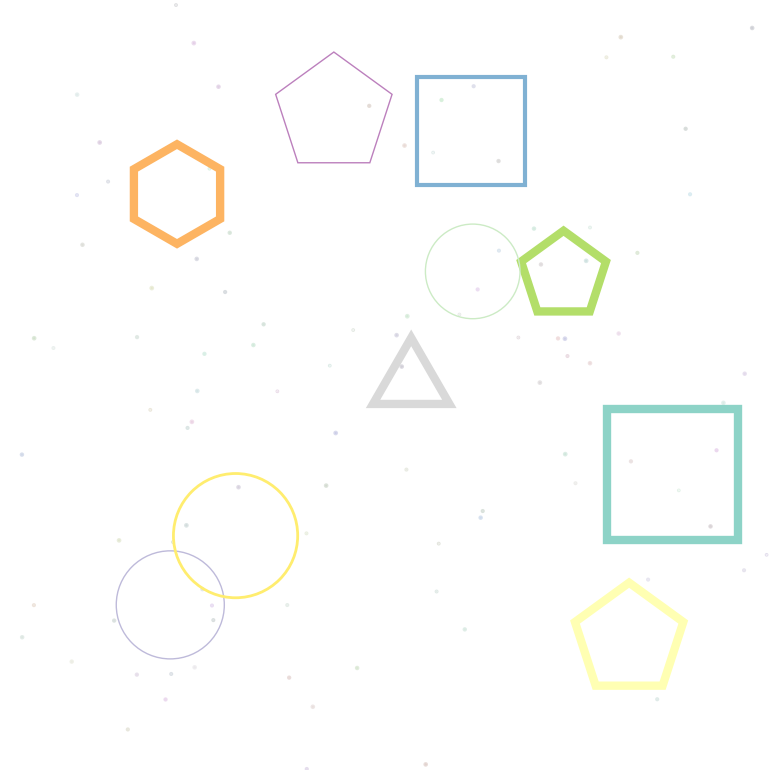[{"shape": "square", "thickness": 3, "radius": 0.43, "center": [0.873, 0.384]}, {"shape": "pentagon", "thickness": 3, "radius": 0.37, "center": [0.817, 0.169]}, {"shape": "circle", "thickness": 0.5, "radius": 0.35, "center": [0.221, 0.214]}, {"shape": "square", "thickness": 1.5, "radius": 0.35, "center": [0.611, 0.83]}, {"shape": "hexagon", "thickness": 3, "radius": 0.32, "center": [0.23, 0.748]}, {"shape": "pentagon", "thickness": 3, "radius": 0.29, "center": [0.732, 0.642]}, {"shape": "triangle", "thickness": 3, "radius": 0.29, "center": [0.534, 0.504]}, {"shape": "pentagon", "thickness": 0.5, "radius": 0.4, "center": [0.434, 0.853]}, {"shape": "circle", "thickness": 0.5, "radius": 0.31, "center": [0.614, 0.648]}, {"shape": "circle", "thickness": 1, "radius": 0.4, "center": [0.306, 0.304]}]